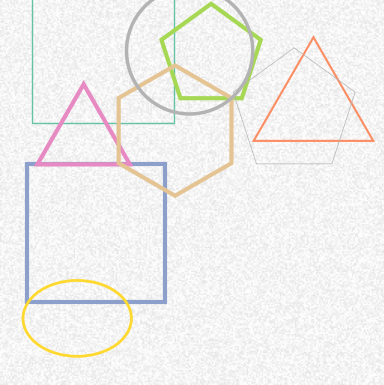[{"shape": "square", "thickness": 1, "radius": 0.92, "center": [0.268, 0.863]}, {"shape": "triangle", "thickness": 1.5, "radius": 0.9, "center": [0.814, 0.724]}, {"shape": "square", "thickness": 3, "radius": 0.9, "center": [0.248, 0.394]}, {"shape": "triangle", "thickness": 3, "radius": 0.69, "center": [0.217, 0.642]}, {"shape": "pentagon", "thickness": 3, "radius": 0.68, "center": [0.548, 0.855]}, {"shape": "oval", "thickness": 2, "radius": 0.7, "center": [0.201, 0.173]}, {"shape": "hexagon", "thickness": 3, "radius": 0.85, "center": [0.455, 0.661]}, {"shape": "pentagon", "thickness": 0.5, "radius": 0.83, "center": [0.764, 0.709]}, {"shape": "circle", "thickness": 2.5, "radius": 0.82, "center": [0.493, 0.868]}]